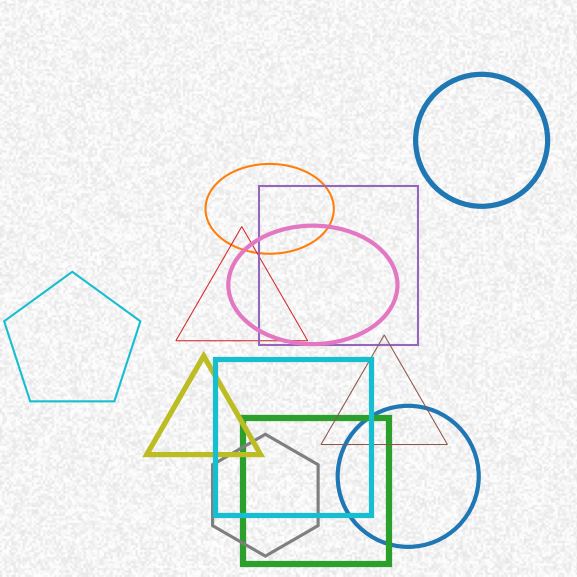[{"shape": "circle", "thickness": 2, "radius": 0.61, "center": [0.707, 0.174]}, {"shape": "circle", "thickness": 2.5, "radius": 0.57, "center": [0.834, 0.756]}, {"shape": "oval", "thickness": 1, "radius": 0.56, "center": [0.467, 0.638]}, {"shape": "square", "thickness": 3, "radius": 0.63, "center": [0.548, 0.148]}, {"shape": "triangle", "thickness": 0.5, "radius": 0.66, "center": [0.419, 0.475]}, {"shape": "square", "thickness": 1, "radius": 0.69, "center": [0.586, 0.539]}, {"shape": "triangle", "thickness": 0.5, "radius": 0.63, "center": [0.665, 0.293]}, {"shape": "oval", "thickness": 2, "radius": 0.73, "center": [0.542, 0.506]}, {"shape": "hexagon", "thickness": 1.5, "radius": 0.53, "center": [0.459, 0.142]}, {"shape": "triangle", "thickness": 2.5, "radius": 0.57, "center": [0.353, 0.269]}, {"shape": "square", "thickness": 2.5, "radius": 0.67, "center": [0.507, 0.243]}, {"shape": "pentagon", "thickness": 1, "radius": 0.62, "center": [0.125, 0.405]}]